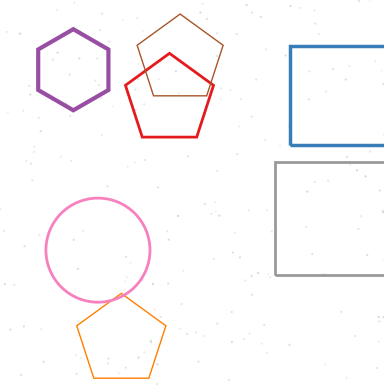[{"shape": "pentagon", "thickness": 2, "radius": 0.6, "center": [0.44, 0.741]}, {"shape": "square", "thickness": 2.5, "radius": 0.64, "center": [0.882, 0.752]}, {"shape": "hexagon", "thickness": 3, "radius": 0.53, "center": [0.19, 0.819]}, {"shape": "pentagon", "thickness": 1, "radius": 0.61, "center": [0.315, 0.116]}, {"shape": "pentagon", "thickness": 1, "radius": 0.59, "center": [0.468, 0.846]}, {"shape": "circle", "thickness": 2, "radius": 0.68, "center": [0.254, 0.35]}, {"shape": "square", "thickness": 2, "radius": 0.73, "center": [0.862, 0.432]}]